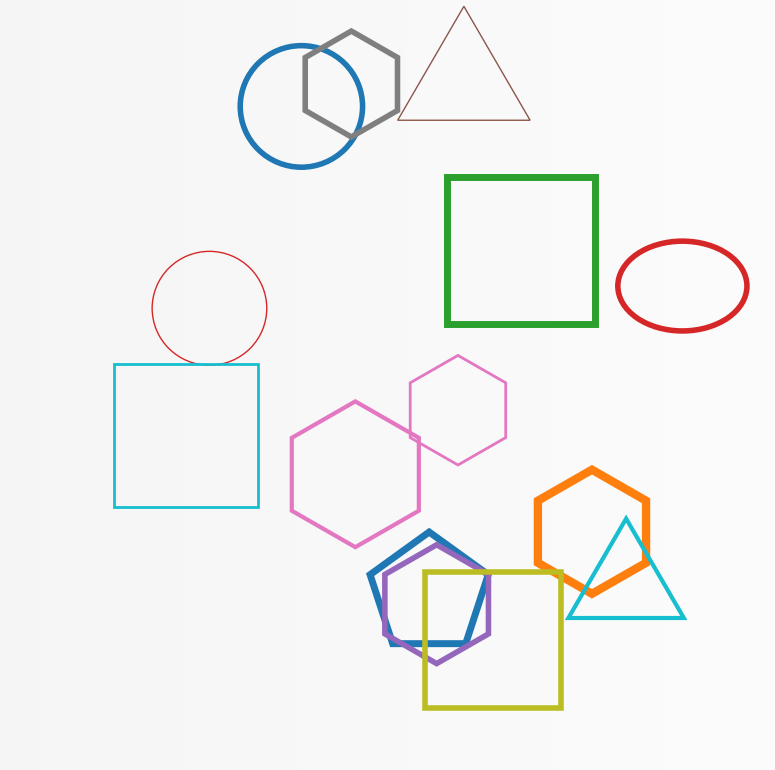[{"shape": "pentagon", "thickness": 2.5, "radius": 0.4, "center": [0.554, 0.229]}, {"shape": "circle", "thickness": 2, "radius": 0.39, "center": [0.389, 0.862]}, {"shape": "hexagon", "thickness": 3, "radius": 0.4, "center": [0.764, 0.309]}, {"shape": "square", "thickness": 2.5, "radius": 0.47, "center": [0.672, 0.675]}, {"shape": "circle", "thickness": 0.5, "radius": 0.37, "center": [0.27, 0.6]}, {"shape": "oval", "thickness": 2, "radius": 0.42, "center": [0.881, 0.629]}, {"shape": "hexagon", "thickness": 2, "radius": 0.39, "center": [0.563, 0.215]}, {"shape": "triangle", "thickness": 0.5, "radius": 0.49, "center": [0.599, 0.893]}, {"shape": "hexagon", "thickness": 1, "radius": 0.36, "center": [0.591, 0.467]}, {"shape": "hexagon", "thickness": 1.5, "radius": 0.47, "center": [0.458, 0.384]}, {"shape": "hexagon", "thickness": 2, "radius": 0.34, "center": [0.453, 0.891]}, {"shape": "square", "thickness": 2, "radius": 0.44, "center": [0.636, 0.169]}, {"shape": "triangle", "thickness": 1.5, "radius": 0.43, "center": [0.808, 0.24]}, {"shape": "square", "thickness": 1, "radius": 0.46, "center": [0.24, 0.434]}]